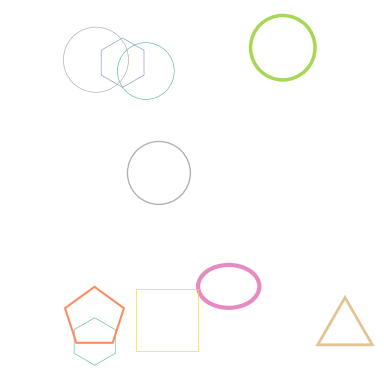[{"shape": "circle", "thickness": 0.5, "radius": 0.37, "center": [0.379, 0.815]}, {"shape": "hexagon", "thickness": 0.5, "radius": 0.31, "center": [0.246, 0.113]}, {"shape": "pentagon", "thickness": 1.5, "radius": 0.4, "center": [0.245, 0.175]}, {"shape": "hexagon", "thickness": 0.5, "radius": 0.32, "center": [0.318, 0.837]}, {"shape": "oval", "thickness": 3, "radius": 0.4, "center": [0.594, 0.256]}, {"shape": "circle", "thickness": 2.5, "radius": 0.42, "center": [0.735, 0.876]}, {"shape": "square", "thickness": 0.5, "radius": 0.4, "center": [0.435, 0.169]}, {"shape": "triangle", "thickness": 2, "radius": 0.41, "center": [0.896, 0.145]}, {"shape": "circle", "thickness": 0.5, "radius": 0.42, "center": [0.249, 0.845]}, {"shape": "circle", "thickness": 1, "radius": 0.41, "center": [0.413, 0.551]}]